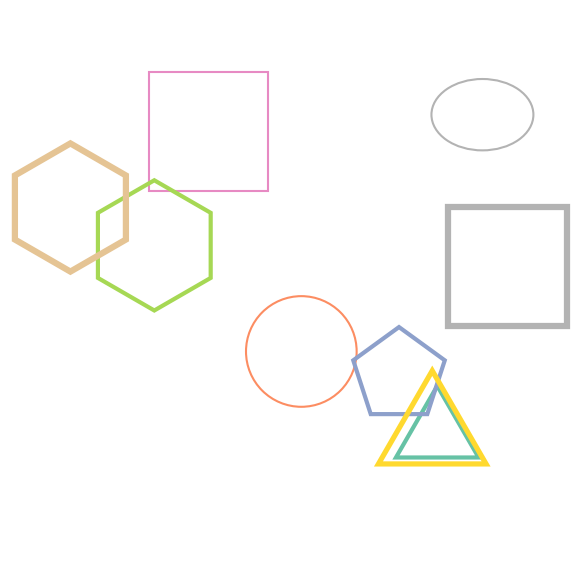[{"shape": "triangle", "thickness": 2, "radius": 0.41, "center": [0.757, 0.248]}, {"shape": "circle", "thickness": 1, "radius": 0.48, "center": [0.522, 0.391]}, {"shape": "pentagon", "thickness": 2, "radius": 0.42, "center": [0.691, 0.349]}, {"shape": "square", "thickness": 1, "radius": 0.51, "center": [0.361, 0.772]}, {"shape": "hexagon", "thickness": 2, "radius": 0.56, "center": [0.267, 0.574]}, {"shape": "triangle", "thickness": 2.5, "radius": 0.54, "center": [0.749, 0.25]}, {"shape": "hexagon", "thickness": 3, "radius": 0.55, "center": [0.122, 0.64]}, {"shape": "square", "thickness": 3, "radius": 0.51, "center": [0.879, 0.537]}, {"shape": "oval", "thickness": 1, "radius": 0.44, "center": [0.835, 0.801]}]